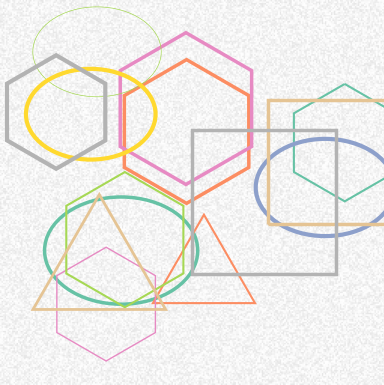[{"shape": "oval", "thickness": 2.5, "radius": 0.99, "center": [0.315, 0.349]}, {"shape": "hexagon", "thickness": 1.5, "radius": 0.76, "center": [0.895, 0.629]}, {"shape": "triangle", "thickness": 1.5, "radius": 0.77, "center": [0.53, 0.289]}, {"shape": "hexagon", "thickness": 2.5, "radius": 0.93, "center": [0.485, 0.658]}, {"shape": "oval", "thickness": 3, "radius": 0.9, "center": [0.845, 0.513]}, {"shape": "hexagon", "thickness": 1, "radius": 0.74, "center": [0.276, 0.21]}, {"shape": "hexagon", "thickness": 2.5, "radius": 0.99, "center": [0.483, 0.718]}, {"shape": "hexagon", "thickness": 1.5, "radius": 0.88, "center": [0.324, 0.378]}, {"shape": "oval", "thickness": 0.5, "radius": 0.83, "center": [0.252, 0.865]}, {"shape": "oval", "thickness": 3, "radius": 0.84, "center": [0.236, 0.703]}, {"shape": "square", "thickness": 2.5, "radius": 0.8, "center": [0.856, 0.58]}, {"shape": "triangle", "thickness": 2, "radius": 0.99, "center": [0.258, 0.296]}, {"shape": "hexagon", "thickness": 3, "radius": 0.74, "center": [0.146, 0.709]}, {"shape": "square", "thickness": 2.5, "radius": 0.93, "center": [0.686, 0.475]}]